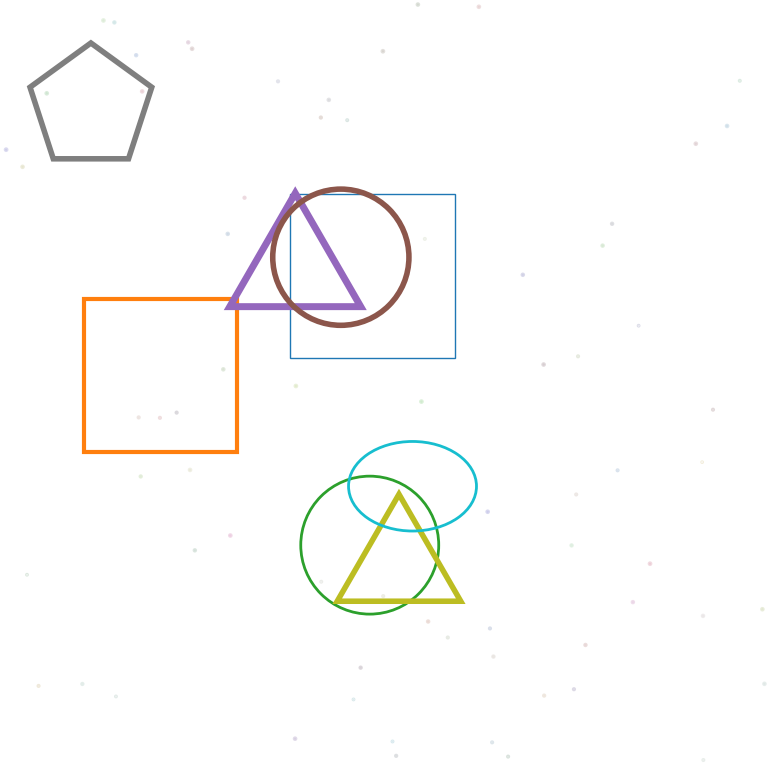[{"shape": "square", "thickness": 0.5, "radius": 0.53, "center": [0.484, 0.641]}, {"shape": "square", "thickness": 1.5, "radius": 0.5, "center": [0.208, 0.512]}, {"shape": "circle", "thickness": 1, "radius": 0.45, "center": [0.48, 0.292]}, {"shape": "triangle", "thickness": 2.5, "radius": 0.49, "center": [0.383, 0.651]}, {"shape": "circle", "thickness": 2, "radius": 0.44, "center": [0.443, 0.666]}, {"shape": "pentagon", "thickness": 2, "radius": 0.42, "center": [0.118, 0.861]}, {"shape": "triangle", "thickness": 2, "radius": 0.46, "center": [0.518, 0.265]}, {"shape": "oval", "thickness": 1, "radius": 0.42, "center": [0.536, 0.369]}]